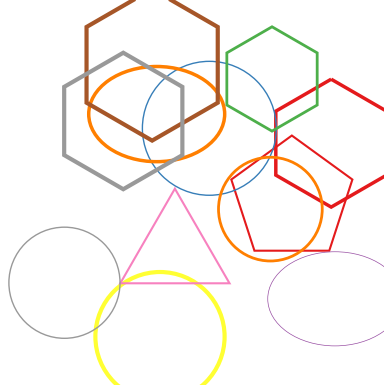[{"shape": "pentagon", "thickness": 1.5, "radius": 0.83, "center": [0.758, 0.483]}, {"shape": "hexagon", "thickness": 2.5, "radius": 0.83, "center": [0.86, 0.628]}, {"shape": "circle", "thickness": 1, "radius": 0.87, "center": [0.544, 0.667]}, {"shape": "hexagon", "thickness": 2, "radius": 0.68, "center": [0.707, 0.795]}, {"shape": "oval", "thickness": 0.5, "radius": 0.87, "center": [0.87, 0.224]}, {"shape": "circle", "thickness": 2, "radius": 0.67, "center": [0.702, 0.457]}, {"shape": "oval", "thickness": 2.5, "radius": 0.88, "center": [0.407, 0.704]}, {"shape": "circle", "thickness": 3, "radius": 0.84, "center": [0.416, 0.126]}, {"shape": "hexagon", "thickness": 3, "radius": 0.98, "center": [0.395, 0.832]}, {"shape": "triangle", "thickness": 1.5, "radius": 0.82, "center": [0.454, 0.346]}, {"shape": "hexagon", "thickness": 3, "radius": 0.89, "center": [0.32, 0.686]}, {"shape": "circle", "thickness": 1, "radius": 0.72, "center": [0.167, 0.266]}]